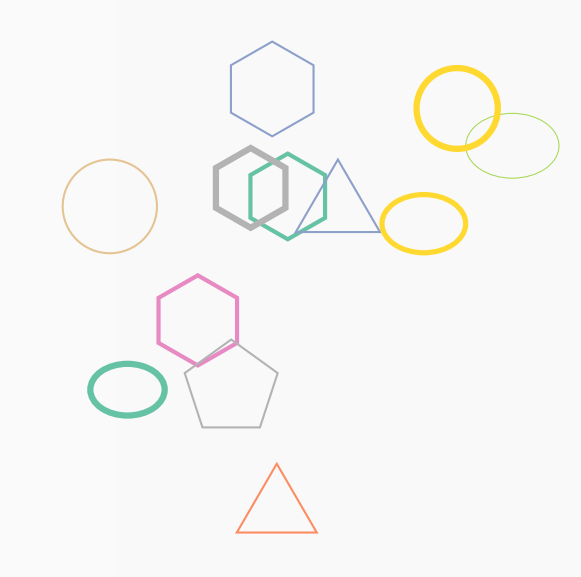[{"shape": "oval", "thickness": 3, "radius": 0.32, "center": [0.219, 0.324]}, {"shape": "hexagon", "thickness": 2, "radius": 0.37, "center": [0.495, 0.659]}, {"shape": "triangle", "thickness": 1, "radius": 0.4, "center": [0.476, 0.117]}, {"shape": "triangle", "thickness": 1, "radius": 0.42, "center": [0.581, 0.639]}, {"shape": "hexagon", "thickness": 1, "radius": 0.41, "center": [0.468, 0.845]}, {"shape": "hexagon", "thickness": 2, "radius": 0.39, "center": [0.34, 0.444]}, {"shape": "oval", "thickness": 0.5, "radius": 0.4, "center": [0.882, 0.747]}, {"shape": "oval", "thickness": 2.5, "radius": 0.36, "center": [0.729, 0.612]}, {"shape": "circle", "thickness": 3, "radius": 0.35, "center": [0.787, 0.811]}, {"shape": "circle", "thickness": 1, "radius": 0.41, "center": [0.189, 0.642]}, {"shape": "pentagon", "thickness": 1, "radius": 0.42, "center": [0.398, 0.327]}, {"shape": "hexagon", "thickness": 3, "radius": 0.35, "center": [0.431, 0.674]}]